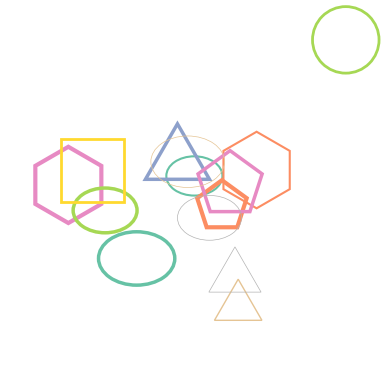[{"shape": "oval", "thickness": 2.5, "radius": 0.5, "center": [0.355, 0.329]}, {"shape": "oval", "thickness": 1.5, "radius": 0.36, "center": [0.505, 0.543]}, {"shape": "hexagon", "thickness": 1.5, "radius": 0.5, "center": [0.666, 0.558]}, {"shape": "pentagon", "thickness": 3, "radius": 0.34, "center": [0.576, 0.464]}, {"shape": "triangle", "thickness": 2.5, "radius": 0.48, "center": [0.461, 0.582]}, {"shape": "hexagon", "thickness": 3, "radius": 0.5, "center": [0.178, 0.52]}, {"shape": "pentagon", "thickness": 2.5, "radius": 0.44, "center": [0.598, 0.521]}, {"shape": "oval", "thickness": 2.5, "radius": 0.42, "center": [0.273, 0.453]}, {"shape": "circle", "thickness": 2, "radius": 0.43, "center": [0.898, 0.896]}, {"shape": "square", "thickness": 2, "radius": 0.41, "center": [0.241, 0.557]}, {"shape": "triangle", "thickness": 1, "radius": 0.36, "center": [0.619, 0.204]}, {"shape": "oval", "thickness": 0.5, "radius": 0.48, "center": [0.487, 0.58]}, {"shape": "oval", "thickness": 0.5, "radius": 0.42, "center": [0.544, 0.434]}, {"shape": "triangle", "thickness": 0.5, "radius": 0.39, "center": [0.61, 0.28]}]